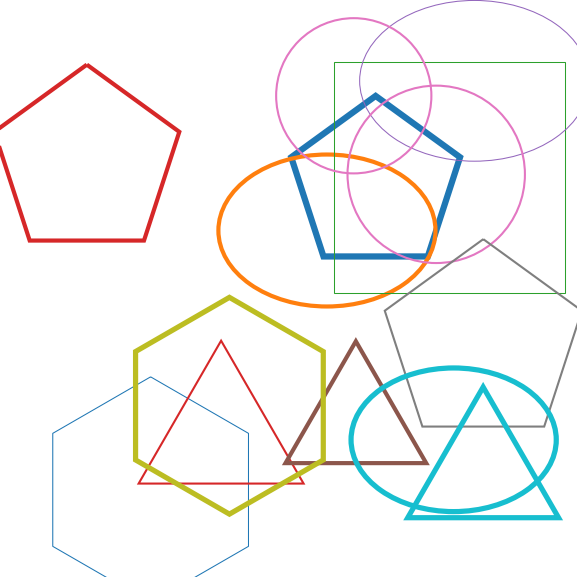[{"shape": "hexagon", "thickness": 0.5, "radius": 0.98, "center": [0.261, 0.151]}, {"shape": "pentagon", "thickness": 3, "radius": 0.77, "center": [0.65, 0.679]}, {"shape": "oval", "thickness": 2, "radius": 0.94, "center": [0.566, 0.6]}, {"shape": "square", "thickness": 0.5, "radius": 1.0, "center": [0.778, 0.692]}, {"shape": "pentagon", "thickness": 2, "radius": 0.84, "center": [0.15, 0.719]}, {"shape": "triangle", "thickness": 1, "radius": 0.82, "center": [0.383, 0.244]}, {"shape": "oval", "thickness": 0.5, "radius": 0.99, "center": [0.822, 0.859]}, {"shape": "triangle", "thickness": 2, "radius": 0.7, "center": [0.616, 0.268]}, {"shape": "circle", "thickness": 1, "radius": 0.77, "center": [0.755, 0.697]}, {"shape": "circle", "thickness": 1, "radius": 0.67, "center": [0.613, 0.833]}, {"shape": "pentagon", "thickness": 1, "radius": 0.9, "center": [0.837, 0.406]}, {"shape": "hexagon", "thickness": 2.5, "radius": 0.94, "center": [0.397, 0.297]}, {"shape": "triangle", "thickness": 2.5, "radius": 0.75, "center": [0.837, 0.178]}, {"shape": "oval", "thickness": 2.5, "radius": 0.89, "center": [0.786, 0.238]}]